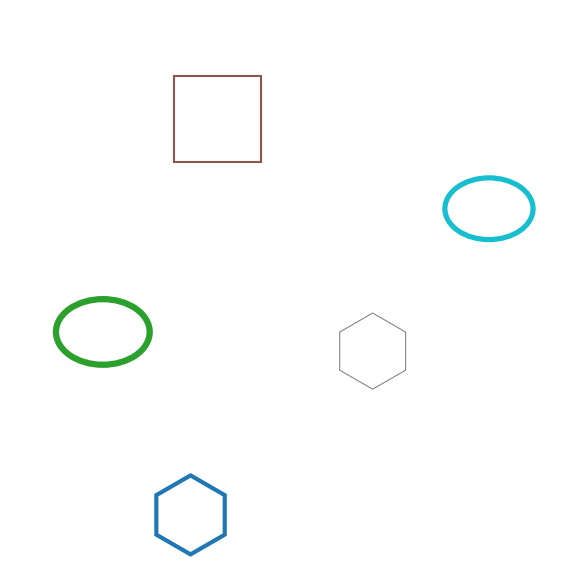[{"shape": "hexagon", "thickness": 2, "radius": 0.34, "center": [0.33, 0.108]}, {"shape": "oval", "thickness": 3, "radius": 0.41, "center": [0.178, 0.424]}, {"shape": "square", "thickness": 1, "radius": 0.37, "center": [0.377, 0.793]}, {"shape": "hexagon", "thickness": 0.5, "radius": 0.33, "center": [0.645, 0.391]}, {"shape": "oval", "thickness": 2.5, "radius": 0.38, "center": [0.847, 0.638]}]